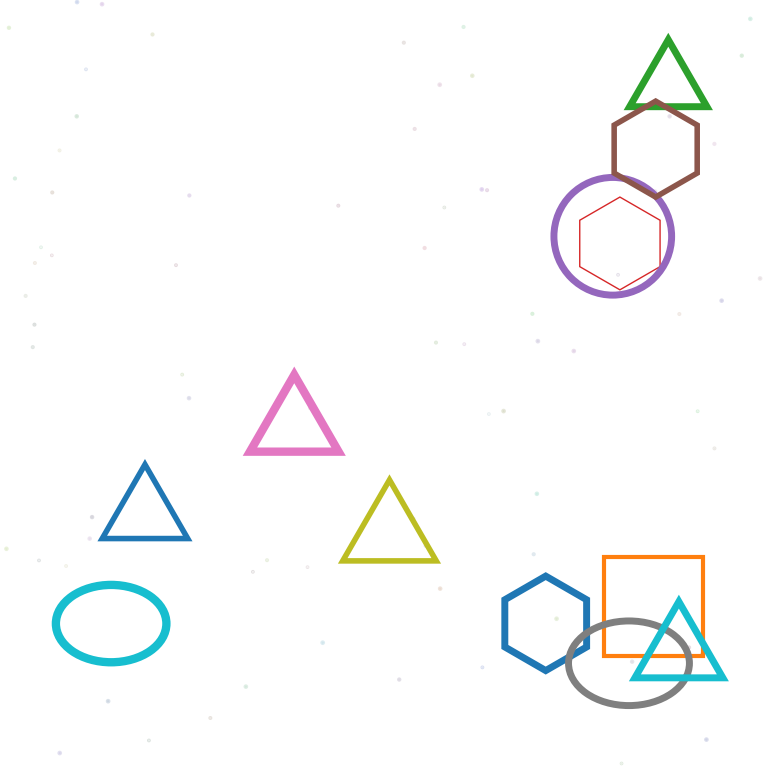[{"shape": "hexagon", "thickness": 2.5, "radius": 0.31, "center": [0.709, 0.19]}, {"shape": "triangle", "thickness": 2, "radius": 0.32, "center": [0.188, 0.333]}, {"shape": "square", "thickness": 1.5, "radius": 0.32, "center": [0.849, 0.212]}, {"shape": "triangle", "thickness": 2.5, "radius": 0.29, "center": [0.868, 0.89]}, {"shape": "hexagon", "thickness": 0.5, "radius": 0.3, "center": [0.805, 0.684]}, {"shape": "circle", "thickness": 2.5, "radius": 0.38, "center": [0.796, 0.693]}, {"shape": "hexagon", "thickness": 2, "radius": 0.31, "center": [0.852, 0.806]}, {"shape": "triangle", "thickness": 3, "radius": 0.33, "center": [0.382, 0.447]}, {"shape": "oval", "thickness": 2.5, "radius": 0.39, "center": [0.817, 0.139]}, {"shape": "triangle", "thickness": 2, "radius": 0.35, "center": [0.506, 0.307]}, {"shape": "oval", "thickness": 3, "radius": 0.36, "center": [0.144, 0.19]}, {"shape": "triangle", "thickness": 2.5, "radius": 0.33, "center": [0.882, 0.153]}]